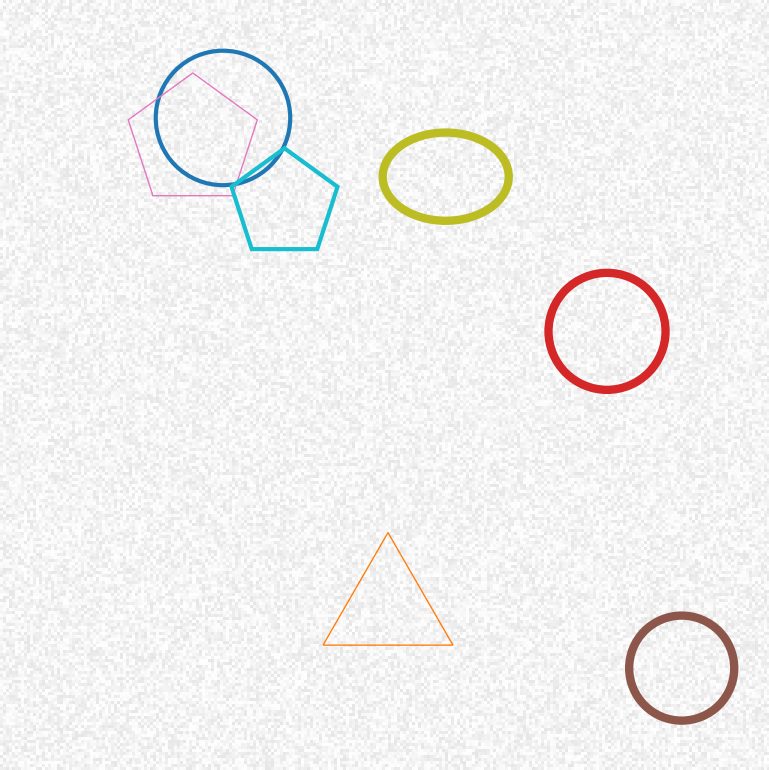[{"shape": "circle", "thickness": 1.5, "radius": 0.44, "center": [0.29, 0.847]}, {"shape": "triangle", "thickness": 0.5, "radius": 0.49, "center": [0.504, 0.211]}, {"shape": "circle", "thickness": 3, "radius": 0.38, "center": [0.788, 0.57]}, {"shape": "circle", "thickness": 3, "radius": 0.34, "center": [0.885, 0.132]}, {"shape": "pentagon", "thickness": 0.5, "radius": 0.44, "center": [0.25, 0.817]}, {"shape": "oval", "thickness": 3, "radius": 0.41, "center": [0.579, 0.771]}, {"shape": "pentagon", "thickness": 1.5, "radius": 0.36, "center": [0.369, 0.735]}]